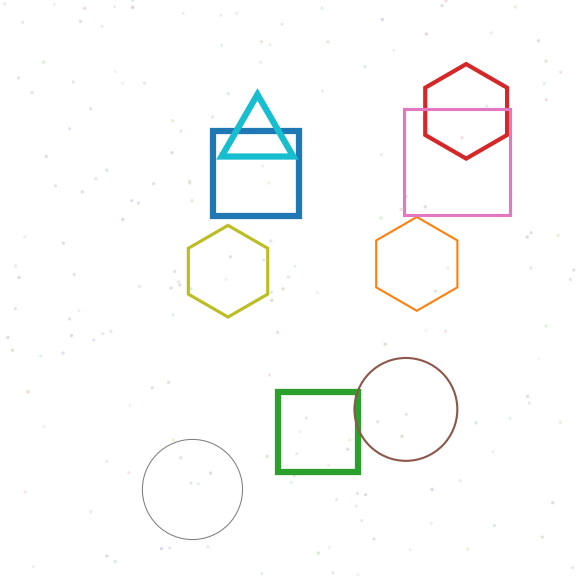[{"shape": "square", "thickness": 3, "radius": 0.37, "center": [0.443, 0.699]}, {"shape": "hexagon", "thickness": 1, "radius": 0.41, "center": [0.722, 0.542]}, {"shape": "square", "thickness": 3, "radius": 0.35, "center": [0.55, 0.251]}, {"shape": "hexagon", "thickness": 2, "radius": 0.41, "center": [0.807, 0.806]}, {"shape": "circle", "thickness": 1, "radius": 0.45, "center": [0.703, 0.29]}, {"shape": "square", "thickness": 1.5, "radius": 0.46, "center": [0.792, 0.719]}, {"shape": "circle", "thickness": 0.5, "radius": 0.43, "center": [0.333, 0.152]}, {"shape": "hexagon", "thickness": 1.5, "radius": 0.4, "center": [0.395, 0.53]}, {"shape": "triangle", "thickness": 3, "radius": 0.36, "center": [0.446, 0.764]}]